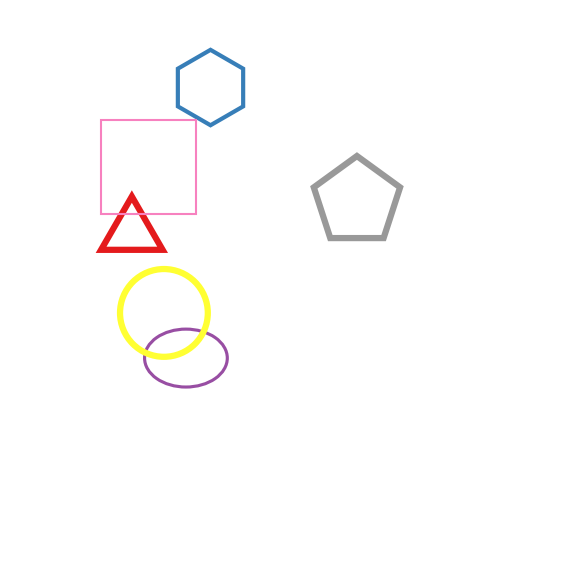[{"shape": "triangle", "thickness": 3, "radius": 0.31, "center": [0.228, 0.597]}, {"shape": "hexagon", "thickness": 2, "radius": 0.33, "center": [0.365, 0.848]}, {"shape": "oval", "thickness": 1.5, "radius": 0.36, "center": [0.322, 0.379]}, {"shape": "circle", "thickness": 3, "radius": 0.38, "center": [0.284, 0.457]}, {"shape": "square", "thickness": 1, "radius": 0.41, "center": [0.257, 0.71]}, {"shape": "pentagon", "thickness": 3, "radius": 0.39, "center": [0.618, 0.65]}]